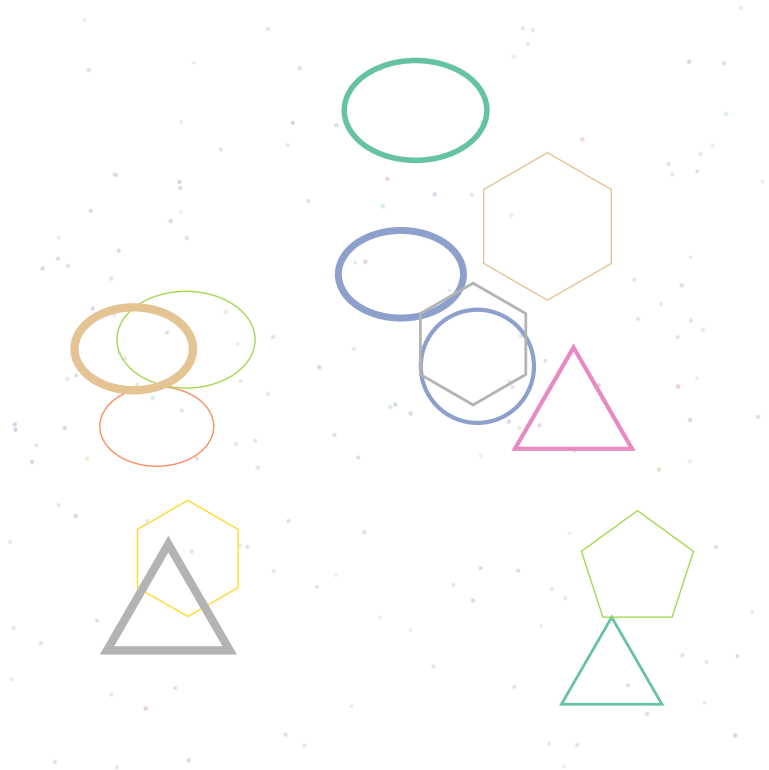[{"shape": "triangle", "thickness": 1, "radius": 0.38, "center": [0.794, 0.123]}, {"shape": "oval", "thickness": 2, "radius": 0.46, "center": [0.54, 0.857]}, {"shape": "oval", "thickness": 0.5, "radius": 0.37, "center": [0.204, 0.446]}, {"shape": "circle", "thickness": 1.5, "radius": 0.37, "center": [0.62, 0.524]}, {"shape": "oval", "thickness": 2.5, "radius": 0.41, "center": [0.521, 0.644]}, {"shape": "triangle", "thickness": 1.5, "radius": 0.44, "center": [0.745, 0.461]}, {"shape": "oval", "thickness": 0.5, "radius": 0.45, "center": [0.242, 0.559]}, {"shape": "pentagon", "thickness": 0.5, "radius": 0.38, "center": [0.828, 0.26]}, {"shape": "hexagon", "thickness": 0.5, "radius": 0.38, "center": [0.244, 0.275]}, {"shape": "hexagon", "thickness": 0.5, "radius": 0.48, "center": [0.711, 0.706]}, {"shape": "oval", "thickness": 3, "radius": 0.38, "center": [0.174, 0.547]}, {"shape": "hexagon", "thickness": 1, "radius": 0.4, "center": [0.614, 0.553]}, {"shape": "triangle", "thickness": 3, "radius": 0.46, "center": [0.219, 0.201]}]